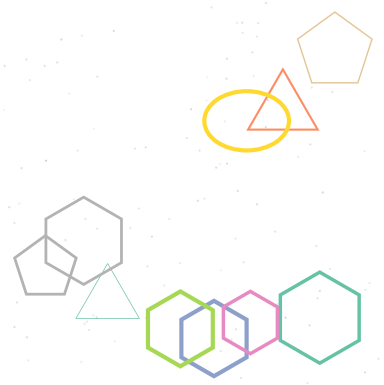[{"shape": "triangle", "thickness": 0.5, "radius": 0.48, "center": [0.28, 0.22]}, {"shape": "hexagon", "thickness": 2.5, "radius": 0.59, "center": [0.831, 0.175]}, {"shape": "triangle", "thickness": 1.5, "radius": 0.52, "center": [0.735, 0.715]}, {"shape": "hexagon", "thickness": 3, "radius": 0.49, "center": [0.556, 0.121]}, {"shape": "hexagon", "thickness": 2.5, "radius": 0.4, "center": [0.65, 0.162]}, {"shape": "hexagon", "thickness": 3, "radius": 0.49, "center": [0.469, 0.146]}, {"shape": "oval", "thickness": 3, "radius": 0.55, "center": [0.641, 0.686]}, {"shape": "pentagon", "thickness": 1, "radius": 0.51, "center": [0.87, 0.867]}, {"shape": "pentagon", "thickness": 2, "radius": 0.42, "center": [0.118, 0.304]}, {"shape": "hexagon", "thickness": 2, "radius": 0.57, "center": [0.217, 0.375]}]